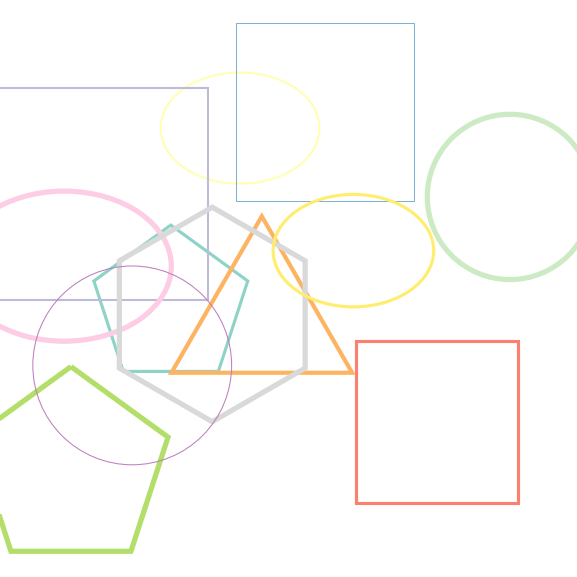[{"shape": "pentagon", "thickness": 1.5, "radius": 0.7, "center": [0.296, 0.469]}, {"shape": "oval", "thickness": 1, "radius": 0.69, "center": [0.416, 0.777]}, {"shape": "square", "thickness": 1, "radius": 0.92, "center": [0.176, 0.663]}, {"shape": "square", "thickness": 1.5, "radius": 0.7, "center": [0.757, 0.268]}, {"shape": "square", "thickness": 0.5, "radius": 0.77, "center": [0.562, 0.805]}, {"shape": "triangle", "thickness": 2, "radius": 0.9, "center": [0.453, 0.444]}, {"shape": "pentagon", "thickness": 2.5, "radius": 0.88, "center": [0.123, 0.188]}, {"shape": "oval", "thickness": 2.5, "radius": 0.93, "center": [0.111, 0.538]}, {"shape": "hexagon", "thickness": 2.5, "radius": 0.93, "center": [0.368, 0.455]}, {"shape": "circle", "thickness": 0.5, "radius": 0.86, "center": [0.229, 0.366]}, {"shape": "circle", "thickness": 2.5, "radius": 0.72, "center": [0.883, 0.658]}, {"shape": "oval", "thickness": 1.5, "radius": 0.7, "center": [0.612, 0.565]}]